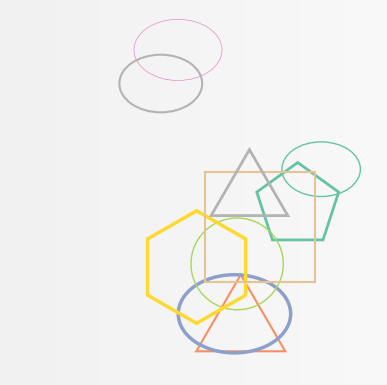[{"shape": "pentagon", "thickness": 2, "radius": 0.56, "center": [0.768, 0.467]}, {"shape": "oval", "thickness": 1, "radius": 0.51, "center": [0.829, 0.561]}, {"shape": "triangle", "thickness": 1.5, "radius": 0.66, "center": [0.621, 0.154]}, {"shape": "oval", "thickness": 2.5, "radius": 0.73, "center": [0.605, 0.185]}, {"shape": "oval", "thickness": 0.5, "radius": 0.57, "center": [0.459, 0.87]}, {"shape": "circle", "thickness": 1, "radius": 0.6, "center": [0.612, 0.315]}, {"shape": "hexagon", "thickness": 2.5, "radius": 0.73, "center": [0.507, 0.306]}, {"shape": "square", "thickness": 1.5, "radius": 0.71, "center": [0.672, 0.41]}, {"shape": "oval", "thickness": 1.5, "radius": 0.53, "center": [0.415, 0.783]}, {"shape": "triangle", "thickness": 2, "radius": 0.57, "center": [0.644, 0.497]}]